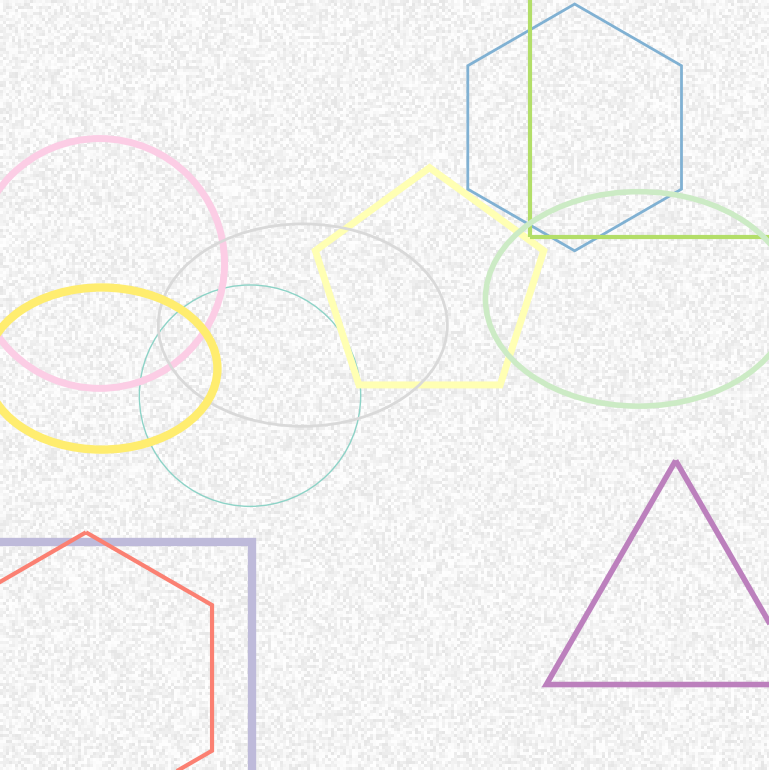[{"shape": "circle", "thickness": 0.5, "radius": 0.72, "center": [0.325, 0.486]}, {"shape": "pentagon", "thickness": 2.5, "radius": 0.78, "center": [0.558, 0.626]}, {"shape": "square", "thickness": 3, "radius": 0.85, "center": [0.158, 0.126]}, {"shape": "hexagon", "thickness": 1.5, "radius": 0.95, "center": [0.112, 0.12]}, {"shape": "hexagon", "thickness": 1, "radius": 0.8, "center": [0.746, 0.835]}, {"shape": "square", "thickness": 1.5, "radius": 0.99, "center": [0.887, 0.89]}, {"shape": "circle", "thickness": 2.5, "radius": 0.81, "center": [0.129, 0.658]}, {"shape": "oval", "thickness": 1, "radius": 0.94, "center": [0.393, 0.578]}, {"shape": "triangle", "thickness": 2, "radius": 0.97, "center": [0.878, 0.208]}, {"shape": "oval", "thickness": 2, "radius": 0.99, "center": [0.829, 0.612]}, {"shape": "oval", "thickness": 3, "radius": 0.75, "center": [0.132, 0.521]}]